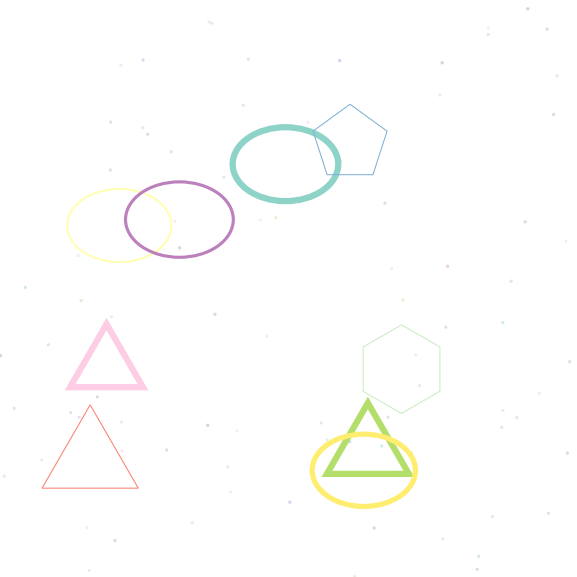[{"shape": "oval", "thickness": 3, "radius": 0.46, "center": [0.494, 0.715]}, {"shape": "oval", "thickness": 1, "radius": 0.45, "center": [0.207, 0.609]}, {"shape": "triangle", "thickness": 0.5, "radius": 0.48, "center": [0.156, 0.202]}, {"shape": "pentagon", "thickness": 0.5, "radius": 0.34, "center": [0.606, 0.751]}, {"shape": "triangle", "thickness": 3, "radius": 0.41, "center": [0.637, 0.22]}, {"shape": "triangle", "thickness": 3, "radius": 0.36, "center": [0.184, 0.365]}, {"shape": "oval", "thickness": 1.5, "radius": 0.47, "center": [0.311, 0.619]}, {"shape": "hexagon", "thickness": 0.5, "radius": 0.38, "center": [0.695, 0.36]}, {"shape": "oval", "thickness": 2.5, "radius": 0.45, "center": [0.63, 0.185]}]